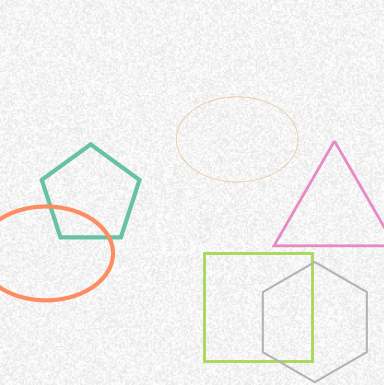[{"shape": "pentagon", "thickness": 3, "radius": 0.67, "center": [0.235, 0.491]}, {"shape": "oval", "thickness": 3, "radius": 0.87, "center": [0.119, 0.342]}, {"shape": "triangle", "thickness": 2, "radius": 0.91, "center": [0.869, 0.452]}, {"shape": "square", "thickness": 2, "radius": 0.7, "center": [0.67, 0.203]}, {"shape": "oval", "thickness": 0.5, "radius": 0.79, "center": [0.616, 0.638]}, {"shape": "hexagon", "thickness": 1.5, "radius": 0.78, "center": [0.818, 0.163]}]